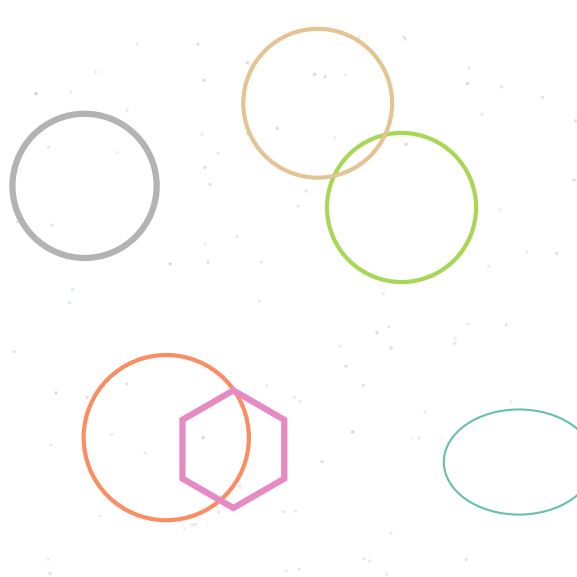[{"shape": "oval", "thickness": 1, "radius": 0.65, "center": [0.899, 0.199]}, {"shape": "circle", "thickness": 2, "radius": 0.72, "center": [0.288, 0.241]}, {"shape": "hexagon", "thickness": 3, "radius": 0.51, "center": [0.404, 0.221]}, {"shape": "circle", "thickness": 2, "radius": 0.65, "center": [0.695, 0.64]}, {"shape": "circle", "thickness": 2, "radius": 0.64, "center": [0.55, 0.82]}, {"shape": "circle", "thickness": 3, "radius": 0.62, "center": [0.146, 0.677]}]